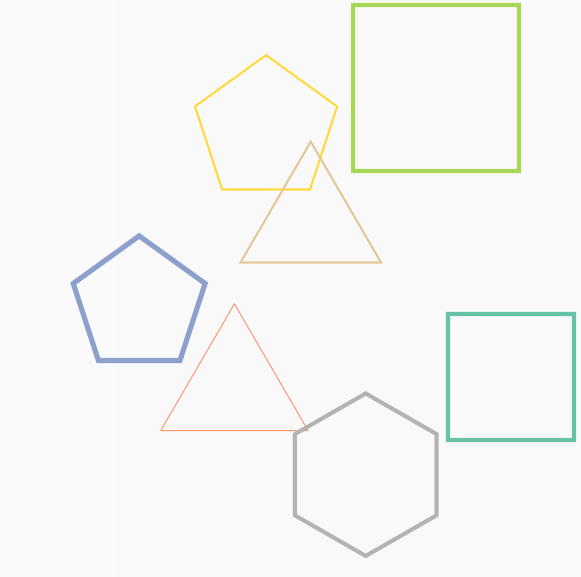[{"shape": "square", "thickness": 2, "radius": 0.54, "center": [0.879, 0.346]}, {"shape": "triangle", "thickness": 0.5, "radius": 0.73, "center": [0.403, 0.327]}, {"shape": "pentagon", "thickness": 2.5, "radius": 0.6, "center": [0.239, 0.471]}, {"shape": "square", "thickness": 2, "radius": 0.72, "center": [0.75, 0.846]}, {"shape": "pentagon", "thickness": 1, "radius": 0.64, "center": [0.458, 0.775]}, {"shape": "triangle", "thickness": 1, "radius": 0.7, "center": [0.535, 0.614]}, {"shape": "hexagon", "thickness": 2, "radius": 0.7, "center": [0.629, 0.177]}]